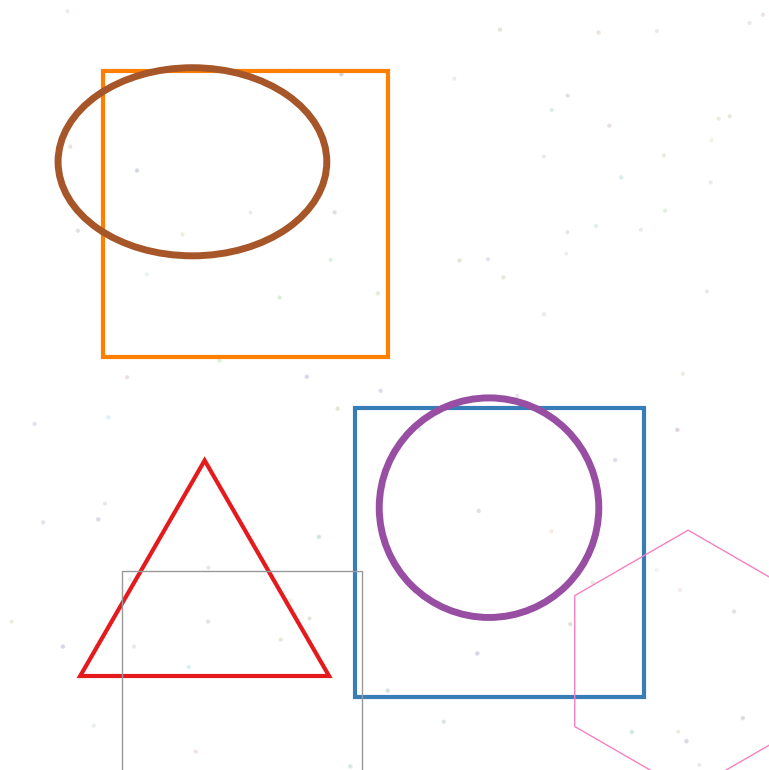[{"shape": "triangle", "thickness": 1.5, "radius": 0.93, "center": [0.266, 0.215]}, {"shape": "square", "thickness": 1.5, "radius": 0.94, "center": [0.649, 0.283]}, {"shape": "circle", "thickness": 2.5, "radius": 0.71, "center": [0.635, 0.341]}, {"shape": "square", "thickness": 1.5, "radius": 0.93, "center": [0.319, 0.722]}, {"shape": "oval", "thickness": 2.5, "radius": 0.87, "center": [0.25, 0.79]}, {"shape": "hexagon", "thickness": 0.5, "radius": 0.85, "center": [0.894, 0.141]}, {"shape": "square", "thickness": 0.5, "radius": 0.78, "center": [0.314, 0.102]}]